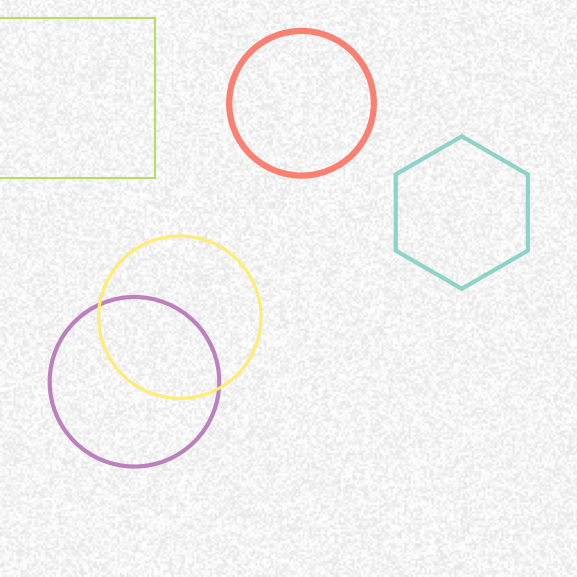[{"shape": "hexagon", "thickness": 2, "radius": 0.66, "center": [0.8, 0.631]}, {"shape": "circle", "thickness": 3, "radius": 0.63, "center": [0.522, 0.82]}, {"shape": "square", "thickness": 1, "radius": 0.7, "center": [0.13, 0.829]}, {"shape": "circle", "thickness": 2, "radius": 0.73, "center": [0.233, 0.338]}, {"shape": "circle", "thickness": 1.5, "radius": 0.7, "center": [0.311, 0.45]}]